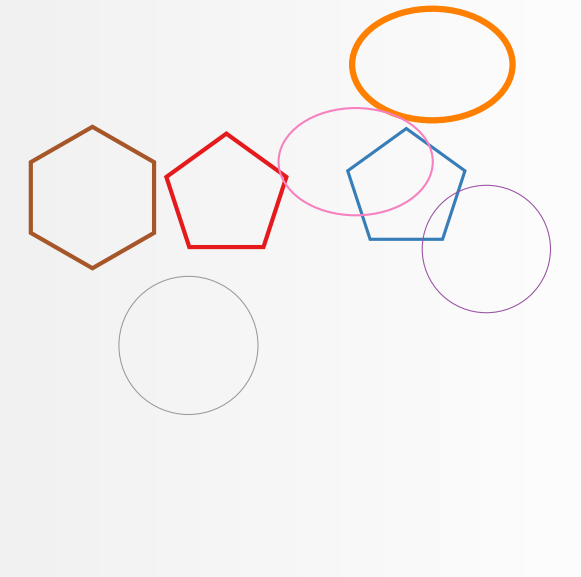[{"shape": "pentagon", "thickness": 2, "radius": 0.54, "center": [0.389, 0.659]}, {"shape": "pentagon", "thickness": 1.5, "radius": 0.53, "center": [0.699, 0.671]}, {"shape": "circle", "thickness": 0.5, "radius": 0.55, "center": [0.837, 0.568]}, {"shape": "oval", "thickness": 3, "radius": 0.69, "center": [0.744, 0.887]}, {"shape": "hexagon", "thickness": 2, "radius": 0.61, "center": [0.159, 0.657]}, {"shape": "oval", "thickness": 1, "radius": 0.66, "center": [0.612, 0.719]}, {"shape": "circle", "thickness": 0.5, "radius": 0.6, "center": [0.324, 0.401]}]